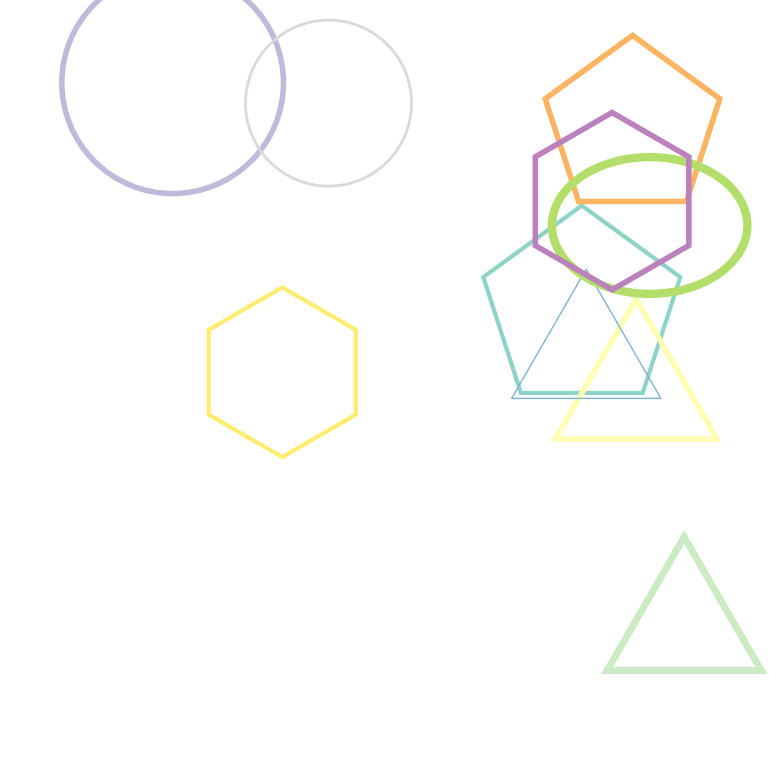[{"shape": "pentagon", "thickness": 1.5, "radius": 0.67, "center": [0.756, 0.599]}, {"shape": "triangle", "thickness": 2, "radius": 0.61, "center": [0.826, 0.49]}, {"shape": "circle", "thickness": 2, "radius": 0.72, "center": [0.224, 0.893]}, {"shape": "triangle", "thickness": 0.5, "radius": 0.56, "center": [0.761, 0.539]}, {"shape": "pentagon", "thickness": 2, "radius": 0.6, "center": [0.821, 0.835]}, {"shape": "oval", "thickness": 3, "radius": 0.63, "center": [0.844, 0.707]}, {"shape": "circle", "thickness": 1, "radius": 0.54, "center": [0.427, 0.866]}, {"shape": "hexagon", "thickness": 2, "radius": 0.58, "center": [0.795, 0.739]}, {"shape": "triangle", "thickness": 2.5, "radius": 0.58, "center": [0.889, 0.187]}, {"shape": "hexagon", "thickness": 1.5, "radius": 0.55, "center": [0.367, 0.517]}]